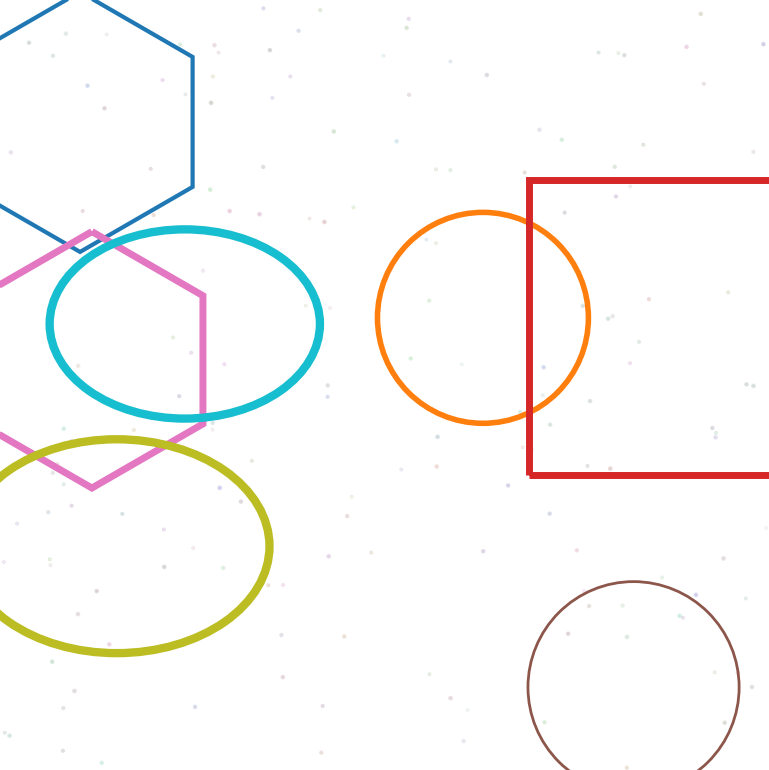[{"shape": "hexagon", "thickness": 1.5, "radius": 0.84, "center": [0.104, 0.842]}, {"shape": "circle", "thickness": 2, "radius": 0.68, "center": [0.627, 0.587]}, {"shape": "square", "thickness": 2.5, "radius": 0.96, "center": [0.879, 0.575]}, {"shape": "circle", "thickness": 1, "radius": 0.69, "center": [0.823, 0.108]}, {"shape": "hexagon", "thickness": 2.5, "radius": 0.83, "center": [0.119, 0.533]}, {"shape": "oval", "thickness": 3, "radius": 0.99, "center": [0.152, 0.291]}, {"shape": "oval", "thickness": 3, "radius": 0.88, "center": [0.24, 0.579]}]